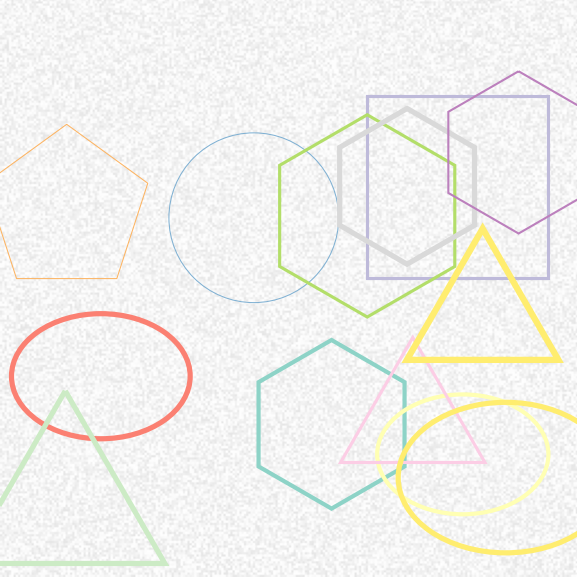[{"shape": "hexagon", "thickness": 2, "radius": 0.73, "center": [0.574, 0.264]}, {"shape": "oval", "thickness": 2, "radius": 0.74, "center": [0.801, 0.212]}, {"shape": "square", "thickness": 1.5, "radius": 0.79, "center": [0.792, 0.675]}, {"shape": "oval", "thickness": 2.5, "radius": 0.77, "center": [0.175, 0.348]}, {"shape": "circle", "thickness": 0.5, "radius": 0.73, "center": [0.439, 0.622]}, {"shape": "pentagon", "thickness": 0.5, "radius": 0.74, "center": [0.115, 0.636]}, {"shape": "hexagon", "thickness": 1.5, "radius": 0.88, "center": [0.636, 0.625]}, {"shape": "triangle", "thickness": 1.5, "radius": 0.72, "center": [0.715, 0.27]}, {"shape": "hexagon", "thickness": 2.5, "radius": 0.67, "center": [0.705, 0.676]}, {"shape": "hexagon", "thickness": 1, "radius": 0.7, "center": [0.898, 0.735]}, {"shape": "triangle", "thickness": 2.5, "radius": 1.0, "center": [0.113, 0.123]}, {"shape": "oval", "thickness": 2.5, "radius": 0.93, "center": [0.876, 0.172]}, {"shape": "triangle", "thickness": 3, "radius": 0.76, "center": [0.836, 0.452]}]